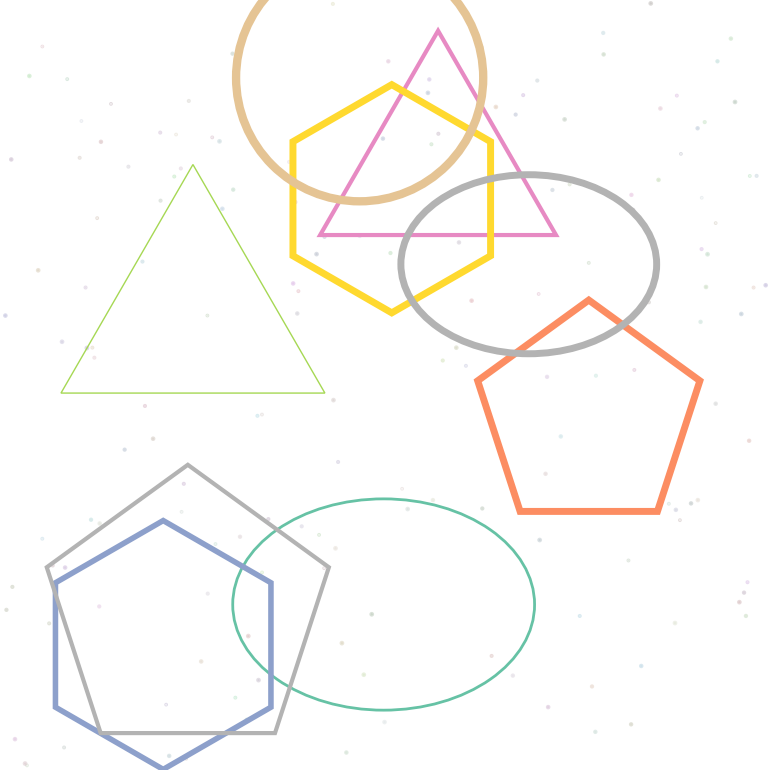[{"shape": "oval", "thickness": 1, "radius": 0.98, "center": [0.498, 0.215]}, {"shape": "pentagon", "thickness": 2.5, "radius": 0.76, "center": [0.765, 0.459]}, {"shape": "hexagon", "thickness": 2, "radius": 0.81, "center": [0.212, 0.162]}, {"shape": "triangle", "thickness": 1.5, "radius": 0.88, "center": [0.569, 0.783]}, {"shape": "triangle", "thickness": 0.5, "radius": 0.99, "center": [0.251, 0.588]}, {"shape": "hexagon", "thickness": 2.5, "radius": 0.74, "center": [0.509, 0.742]}, {"shape": "circle", "thickness": 3, "radius": 0.8, "center": [0.467, 0.899]}, {"shape": "pentagon", "thickness": 1.5, "radius": 0.96, "center": [0.244, 0.204]}, {"shape": "oval", "thickness": 2.5, "radius": 0.83, "center": [0.687, 0.657]}]